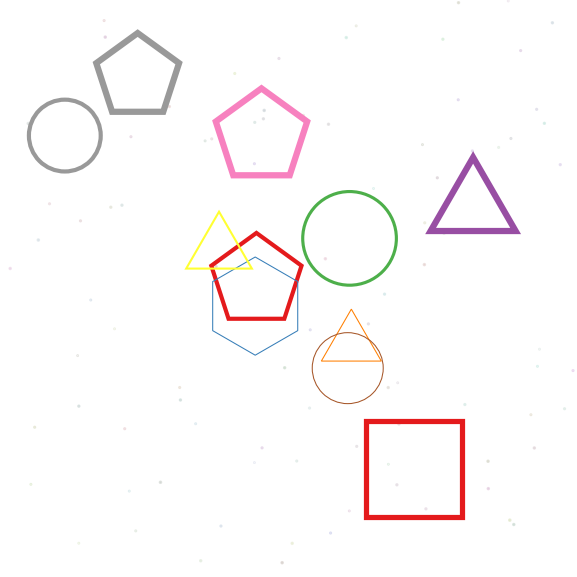[{"shape": "square", "thickness": 2.5, "radius": 0.42, "center": [0.717, 0.186]}, {"shape": "pentagon", "thickness": 2, "radius": 0.41, "center": [0.444, 0.514]}, {"shape": "hexagon", "thickness": 0.5, "radius": 0.43, "center": [0.442, 0.469]}, {"shape": "circle", "thickness": 1.5, "radius": 0.41, "center": [0.605, 0.586]}, {"shape": "triangle", "thickness": 3, "radius": 0.42, "center": [0.819, 0.642]}, {"shape": "triangle", "thickness": 0.5, "radius": 0.3, "center": [0.608, 0.404]}, {"shape": "triangle", "thickness": 1, "radius": 0.33, "center": [0.379, 0.567]}, {"shape": "circle", "thickness": 0.5, "radius": 0.31, "center": [0.602, 0.362]}, {"shape": "pentagon", "thickness": 3, "radius": 0.42, "center": [0.453, 0.763]}, {"shape": "circle", "thickness": 2, "radius": 0.31, "center": [0.112, 0.764]}, {"shape": "pentagon", "thickness": 3, "radius": 0.38, "center": [0.238, 0.867]}]